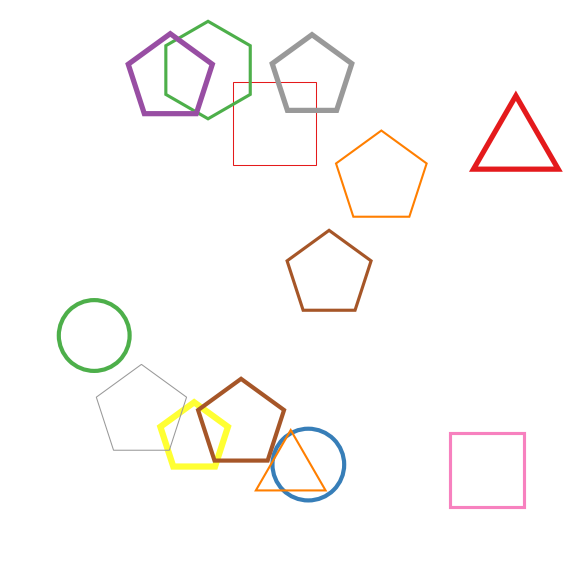[{"shape": "square", "thickness": 0.5, "radius": 0.36, "center": [0.475, 0.786]}, {"shape": "triangle", "thickness": 2.5, "radius": 0.42, "center": [0.893, 0.749]}, {"shape": "circle", "thickness": 2, "radius": 0.31, "center": [0.534, 0.195]}, {"shape": "hexagon", "thickness": 1.5, "radius": 0.42, "center": [0.36, 0.878]}, {"shape": "circle", "thickness": 2, "radius": 0.31, "center": [0.163, 0.418]}, {"shape": "pentagon", "thickness": 2.5, "radius": 0.38, "center": [0.295, 0.864]}, {"shape": "pentagon", "thickness": 1, "radius": 0.41, "center": [0.66, 0.691]}, {"shape": "triangle", "thickness": 1, "radius": 0.35, "center": [0.503, 0.185]}, {"shape": "pentagon", "thickness": 3, "radius": 0.31, "center": [0.336, 0.241]}, {"shape": "pentagon", "thickness": 1.5, "radius": 0.38, "center": [0.57, 0.524]}, {"shape": "pentagon", "thickness": 2, "radius": 0.39, "center": [0.417, 0.265]}, {"shape": "square", "thickness": 1.5, "radius": 0.32, "center": [0.843, 0.185]}, {"shape": "pentagon", "thickness": 2.5, "radius": 0.36, "center": [0.54, 0.867]}, {"shape": "pentagon", "thickness": 0.5, "radius": 0.41, "center": [0.245, 0.286]}]